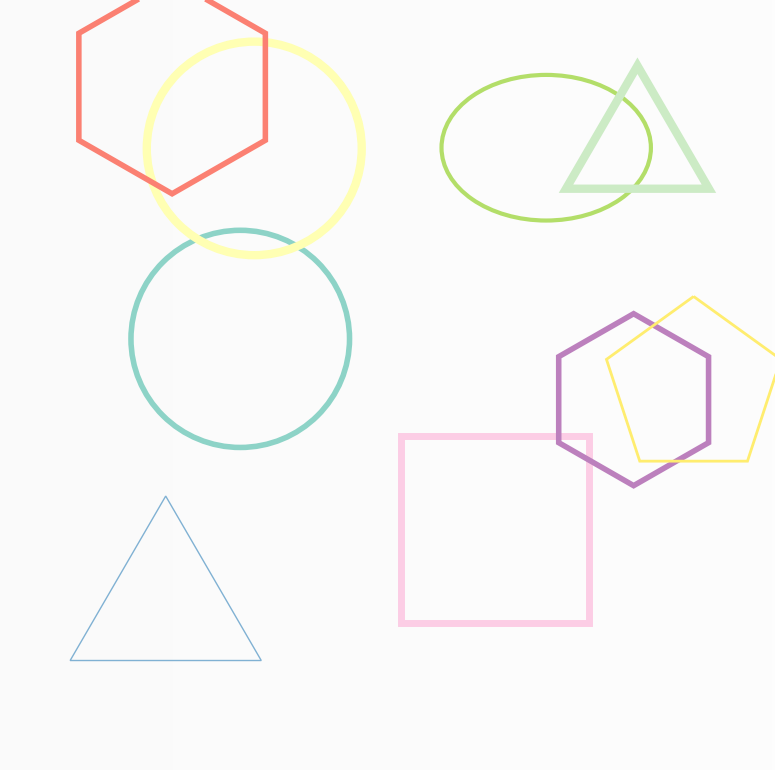[{"shape": "circle", "thickness": 2, "radius": 0.71, "center": [0.31, 0.56]}, {"shape": "circle", "thickness": 3, "radius": 0.69, "center": [0.328, 0.807]}, {"shape": "hexagon", "thickness": 2, "radius": 0.69, "center": [0.222, 0.887]}, {"shape": "triangle", "thickness": 0.5, "radius": 0.71, "center": [0.214, 0.213]}, {"shape": "oval", "thickness": 1.5, "radius": 0.68, "center": [0.705, 0.808]}, {"shape": "square", "thickness": 2.5, "radius": 0.61, "center": [0.639, 0.313]}, {"shape": "hexagon", "thickness": 2, "radius": 0.56, "center": [0.818, 0.481]}, {"shape": "triangle", "thickness": 3, "radius": 0.53, "center": [0.823, 0.808]}, {"shape": "pentagon", "thickness": 1, "radius": 0.59, "center": [0.895, 0.497]}]